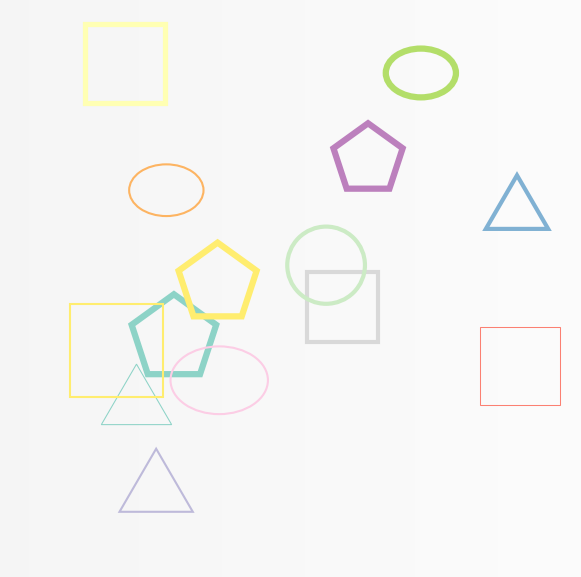[{"shape": "pentagon", "thickness": 3, "radius": 0.38, "center": [0.299, 0.413]}, {"shape": "triangle", "thickness": 0.5, "radius": 0.35, "center": [0.235, 0.299]}, {"shape": "square", "thickness": 2.5, "radius": 0.34, "center": [0.215, 0.89]}, {"shape": "triangle", "thickness": 1, "radius": 0.36, "center": [0.269, 0.149]}, {"shape": "square", "thickness": 0.5, "radius": 0.34, "center": [0.895, 0.365]}, {"shape": "triangle", "thickness": 2, "radius": 0.31, "center": [0.889, 0.634]}, {"shape": "oval", "thickness": 1, "radius": 0.32, "center": [0.286, 0.67]}, {"shape": "oval", "thickness": 3, "radius": 0.3, "center": [0.724, 0.873]}, {"shape": "oval", "thickness": 1, "radius": 0.42, "center": [0.377, 0.341]}, {"shape": "square", "thickness": 2, "radius": 0.3, "center": [0.589, 0.468]}, {"shape": "pentagon", "thickness": 3, "radius": 0.31, "center": [0.633, 0.723]}, {"shape": "circle", "thickness": 2, "radius": 0.33, "center": [0.561, 0.54]}, {"shape": "square", "thickness": 1, "radius": 0.4, "center": [0.201, 0.393]}, {"shape": "pentagon", "thickness": 3, "radius": 0.35, "center": [0.374, 0.508]}]